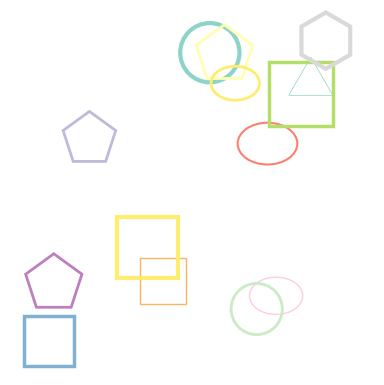[{"shape": "circle", "thickness": 3, "radius": 0.38, "center": [0.545, 0.863]}, {"shape": "triangle", "thickness": 0.5, "radius": 0.33, "center": [0.807, 0.785]}, {"shape": "pentagon", "thickness": 2, "radius": 0.39, "center": [0.583, 0.859]}, {"shape": "pentagon", "thickness": 2, "radius": 0.36, "center": [0.232, 0.639]}, {"shape": "oval", "thickness": 1.5, "radius": 0.39, "center": [0.695, 0.627]}, {"shape": "square", "thickness": 2.5, "radius": 0.33, "center": [0.127, 0.114]}, {"shape": "square", "thickness": 1, "radius": 0.3, "center": [0.422, 0.27]}, {"shape": "square", "thickness": 2.5, "radius": 0.42, "center": [0.782, 0.755]}, {"shape": "oval", "thickness": 1, "radius": 0.35, "center": [0.717, 0.232]}, {"shape": "hexagon", "thickness": 3, "radius": 0.37, "center": [0.846, 0.894]}, {"shape": "pentagon", "thickness": 2, "radius": 0.38, "center": [0.14, 0.264]}, {"shape": "circle", "thickness": 2, "radius": 0.33, "center": [0.667, 0.197]}, {"shape": "oval", "thickness": 2, "radius": 0.31, "center": [0.611, 0.784]}, {"shape": "square", "thickness": 3, "radius": 0.39, "center": [0.383, 0.357]}]